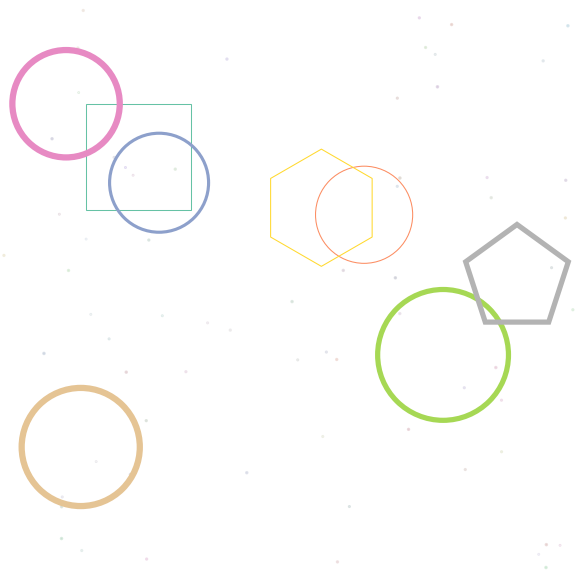[{"shape": "square", "thickness": 0.5, "radius": 0.46, "center": [0.24, 0.727]}, {"shape": "circle", "thickness": 0.5, "radius": 0.42, "center": [0.63, 0.627]}, {"shape": "circle", "thickness": 1.5, "radius": 0.43, "center": [0.275, 0.683]}, {"shape": "circle", "thickness": 3, "radius": 0.46, "center": [0.114, 0.82]}, {"shape": "circle", "thickness": 2.5, "radius": 0.57, "center": [0.767, 0.385]}, {"shape": "hexagon", "thickness": 0.5, "radius": 0.51, "center": [0.557, 0.639]}, {"shape": "circle", "thickness": 3, "radius": 0.51, "center": [0.14, 0.225]}, {"shape": "pentagon", "thickness": 2.5, "radius": 0.47, "center": [0.895, 0.517]}]